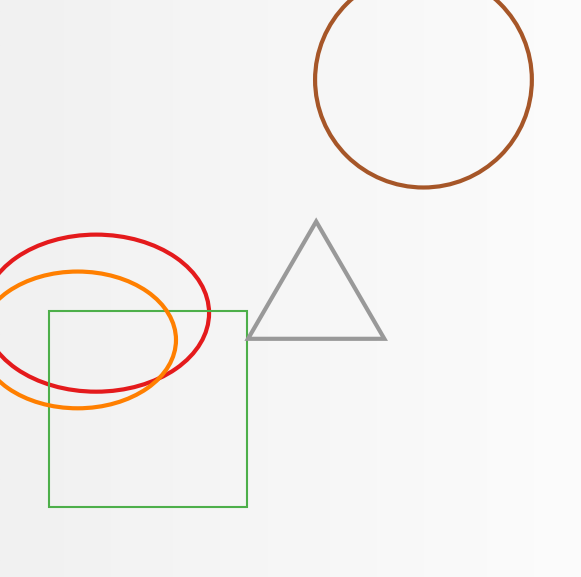[{"shape": "oval", "thickness": 2, "radius": 0.97, "center": [0.165, 0.457]}, {"shape": "square", "thickness": 1, "radius": 0.85, "center": [0.255, 0.291]}, {"shape": "oval", "thickness": 2, "radius": 0.85, "center": [0.134, 0.411]}, {"shape": "circle", "thickness": 2, "radius": 0.93, "center": [0.729, 0.861]}, {"shape": "triangle", "thickness": 2, "radius": 0.68, "center": [0.544, 0.48]}]